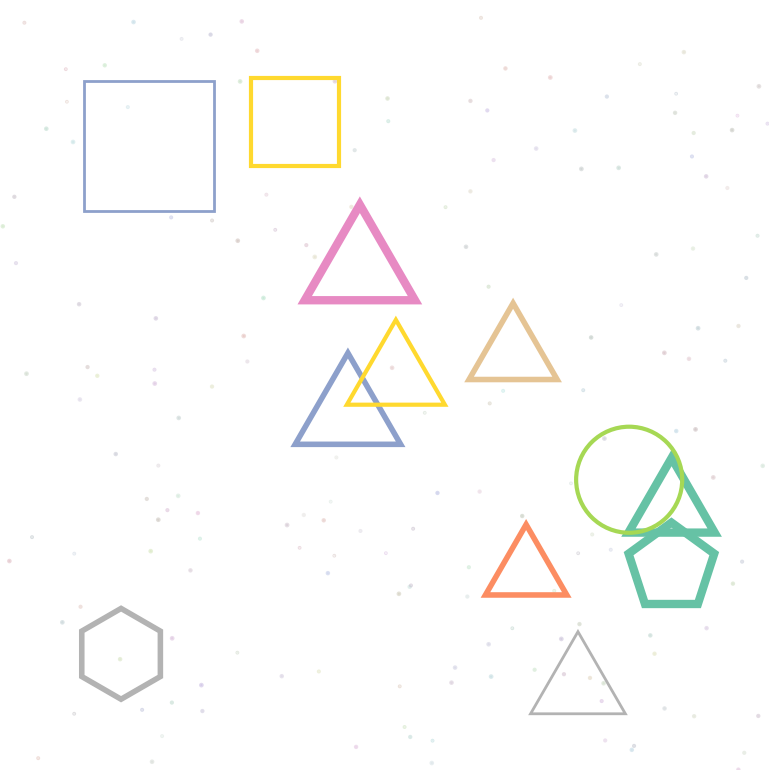[{"shape": "pentagon", "thickness": 3, "radius": 0.29, "center": [0.872, 0.263]}, {"shape": "triangle", "thickness": 3, "radius": 0.32, "center": [0.872, 0.341]}, {"shape": "triangle", "thickness": 2, "radius": 0.3, "center": [0.683, 0.258]}, {"shape": "square", "thickness": 1, "radius": 0.42, "center": [0.194, 0.81]}, {"shape": "triangle", "thickness": 2, "radius": 0.4, "center": [0.452, 0.462]}, {"shape": "triangle", "thickness": 3, "radius": 0.41, "center": [0.467, 0.651]}, {"shape": "circle", "thickness": 1.5, "radius": 0.34, "center": [0.817, 0.377]}, {"shape": "triangle", "thickness": 1.5, "radius": 0.37, "center": [0.514, 0.511]}, {"shape": "square", "thickness": 1.5, "radius": 0.29, "center": [0.383, 0.842]}, {"shape": "triangle", "thickness": 2, "radius": 0.33, "center": [0.666, 0.54]}, {"shape": "hexagon", "thickness": 2, "radius": 0.29, "center": [0.157, 0.151]}, {"shape": "triangle", "thickness": 1, "radius": 0.36, "center": [0.751, 0.109]}]